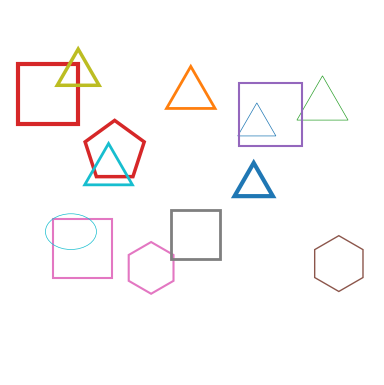[{"shape": "triangle", "thickness": 3, "radius": 0.29, "center": [0.659, 0.519]}, {"shape": "triangle", "thickness": 0.5, "radius": 0.29, "center": [0.667, 0.676]}, {"shape": "triangle", "thickness": 2, "radius": 0.36, "center": [0.496, 0.755]}, {"shape": "triangle", "thickness": 0.5, "radius": 0.38, "center": [0.838, 0.726]}, {"shape": "square", "thickness": 3, "radius": 0.39, "center": [0.125, 0.756]}, {"shape": "pentagon", "thickness": 2.5, "radius": 0.4, "center": [0.298, 0.606]}, {"shape": "square", "thickness": 1.5, "radius": 0.41, "center": [0.703, 0.703]}, {"shape": "hexagon", "thickness": 1, "radius": 0.36, "center": [0.88, 0.315]}, {"shape": "hexagon", "thickness": 1.5, "radius": 0.34, "center": [0.392, 0.304]}, {"shape": "square", "thickness": 1.5, "radius": 0.38, "center": [0.214, 0.354]}, {"shape": "square", "thickness": 2, "radius": 0.32, "center": [0.508, 0.392]}, {"shape": "triangle", "thickness": 2.5, "radius": 0.31, "center": [0.203, 0.81]}, {"shape": "triangle", "thickness": 2, "radius": 0.36, "center": [0.282, 0.556]}, {"shape": "oval", "thickness": 0.5, "radius": 0.33, "center": [0.184, 0.398]}]